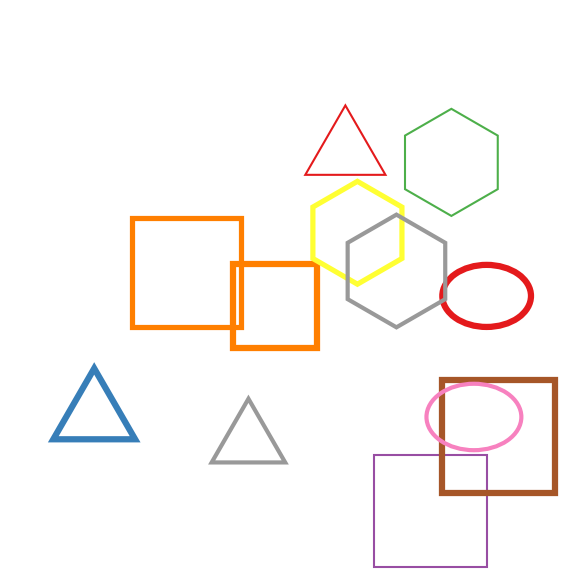[{"shape": "oval", "thickness": 3, "radius": 0.38, "center": [0.843, 0.487]}, {"shape": "triangle", "thickness": 1, "radius": 0.4, "center": [0.598, 0.736]}, {"shape": "triangle", "thickness": 3, "radius": 0.41, "center": [0.163, 0.279]}, {"shape": "hexagon", "thickness": 1, "radius": 0.46, "center": [0.782, 0.718]}, {"shape": "square", "thickness": 1, "radius": 0.49, "center": [0.745, 0.114]}, {"shape": "square", "thickness": 3, "radius": 0.36, "center": [0.476, 0.469]}, {"shape": "square", "thickness": 2.5, "radius": 0.47, "center": [0.323, 0.527]}, {"shape": "hexagon", "thickness": 2.5, "radius": 0.45, "center": [0.619, 0.596]}, {"shape": "square", "thickness": 3, "radius": 0.49, "center": [0.863, 0.243]}, {"shape": "oval", "thickness": 2, "radius": 0.41, "center": [0.821, 0.277]}, {"shape": "hexagon", "thickness": 2, "radius": 0.49, "center": [0.686, 0.53]}, {"shape": "triangle", "thickness": 2, "radius": 0.37, "center": [0.43, 0.235]}]